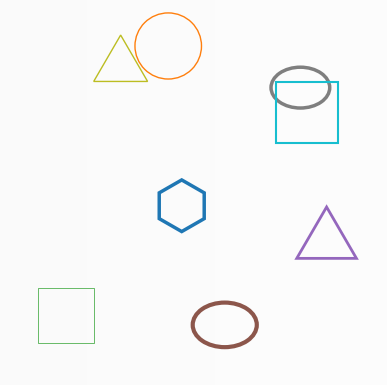[{"shape": "hexagon", "thickness": 2.5, "radius": 0.34, "center": [0.469, 0.466]}, {"shape": "circle", "thickness": 1, "radius": 0.43, "center": [0.434, 0.881]}, {"shape": "square", "thickness": 0.5, "radius": 0.36, "center": [0.171, 0.18]}, {"shape": "triangle", "thickness": 2, "radius": 0.44, "center": [0.843, 0.373]}, {"shape": "oval", "thickness": 3, "radius": 0.41, "center": [0.58, 0.156]}, {"shape": "oval", "thickness": 2.5, "radius": 0.38, "center": [0.775, 0.772]}, {"shape": "triangle", "thickness": 1, "radius": 0.4, "center": [0.311, 0.829]}, {"shape": "square", "thickness": 1.5, "radius": 0.4, "center": [0.792, 0.707]}]